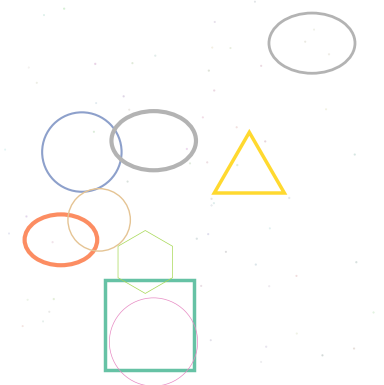[{"shape": "square", "thickness": 2.5, "radius": 0.58, "center": [0.388, 0.156]}, {"shape": "oval", "thickness": 3, "radius": 0.47, "center": [0.158, 0.377]}, {"shape": "circle", "thickness": 1.5, "radius": 0.52, "center": [0.213, 0.605]}, {"shape": "circle", "thickness": 0.5, "radius": 0.57, "center": [0.399, 0.112]}, {"shape": "hexagon", "thickness": 0.5, "radius": 0.41, "center": [0.377, 0.32]}, {"shape": "triangle", "thickness": 2.5, "radius": 0.53, "center": [0.648, 0.551]}, {"shape": "circle", "thickness": 1, "radius": 0.41, "center": [0.258, 0.429]}, {"shape": "oval", "thickness": 3, "radius": 0.55, "center": [0.399, 0.635]}, {"shape": "oval", "thickness": 2, "radius": 0.56, "center": [0.81, 0.888]}]